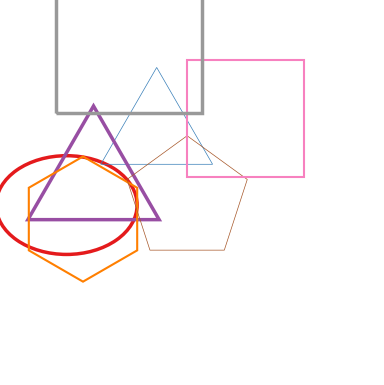[{"shape": "oval", "thickness": 2.5, "radius": 0.92, "center": [0.173, 0.467]}, {"shape": "triangle", "thickness": 0.5, "radius": 0.84, "center": [0.407, 0.657]}, {"shape": "triangle", "thickness": 2.5, "radius": 0.98, "center": [0.243, 0.528]}, {"shape": "hexagon", "thickness": 1.5, "radius": 0.81, "center": [0.216, 0.431]}, {"shape": "pentagon", "thickness": 0.5, "radius": 0.82, "center": [0.486, 0.483]}, {"shape": "square", "thickness": 1.5, "radius": 0.76, "center": [0.638, 0.691]}, {"shape": "square", "thickness": 2.5, "radius": 0.95, "center": [0.336, 0.896]}]